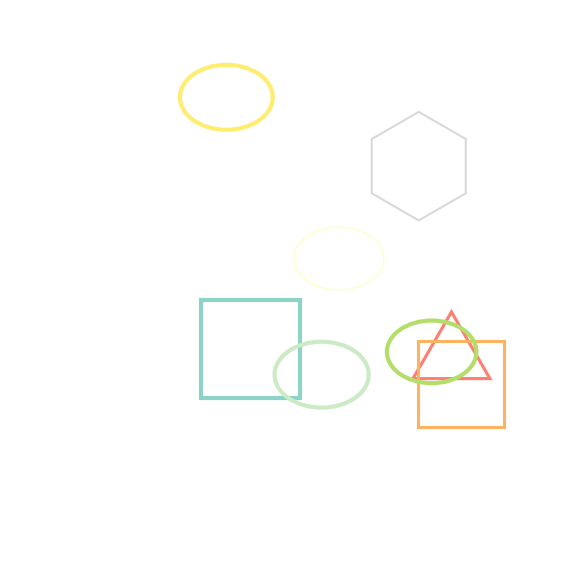[{"shape": "square", "thickness": 2, "radius": 0.43, "center": [0.433, 0.395]}, {"shape": "oval", "thickness": 0.5, "radius": 0.39, "center": [0.587, 0.551]}, {"shape": "triangle", "thickness": 1.5, "radius": 0.38, "center": [0.782, 0.382]}, {"shape": "square", "thickness": 1.5, "radius": 0.37, "center": [0.799, 0.334]}, {"shape": "oval", "thickness": 2, "radius": 0.39, "center": [0.747, 0.39]}, {"shape": "hexagon", "thickness": 1, "radius": 0.47, "center": [0.725, 0.711]}, {"shape": "oval", "thickness": 2, "radius": 0.41, "center": [0.557, 0.35]}, {"shape": "oval", "thickness": 2, "radius": 0.4, "center": [0.392, 0.831]}]